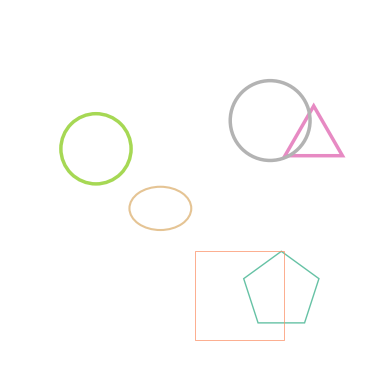[{"shape": "pentagon", "thickness": 1, "radius": 0.51, "center": [0.731, 0.244]}, {"shape": "square", "thickness": 0.5, "radius": 0.58, "center": [0.622, 0.233]}, {"shape": "triangle", "thickness": 2.5, "radius": 0.43, "center": [0.815, 0.639]}, {"shape": "circle", "thickness": 2.5, "radius": 0.46, "center": [0.249, 0.614]}, {"shape": "oval", "thickness": 1.5, "radius": 0.4, "center": [0.417, 0.459]}, {"shape": "circle", "thickness": 2.5, "radius": 0.52, "center": [0.702, 0.687]}]